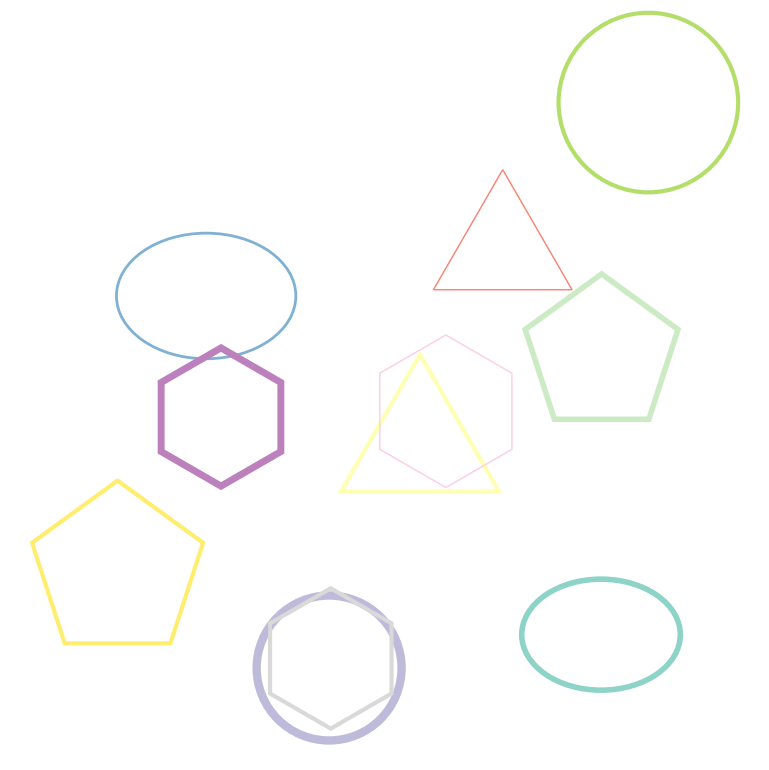[{"shape": "oval", "thickness": 2, "radius": 0.51, "center": [0.781, 0.176]}, {"shape": "triangle", "thickness": 1.5, "radius": 0.59, "center": [0.545, 0.421]}, {"shape": "circle", "thickness": 3, "radius": 0.47, "center": [0.427, 0.132]}, {"shape": "triangle", "thickness": 0.5, "radius": 0.52, "center": [0.653, 0.676]}, {"shape": "oval", "thickness": 1, "radius": 0.58, "center": [0.268, 0.616]}, {"shape": "circle", "thickness": 1.5, "radius": 0.58, "center": [0.842, 0.867]}, {"shape": "hexagon", "thickness": 0.5, "radius": 0.5, "center": [0.579, 0.466]}, {"shape": "hexagon", "thickness": 1.5, "radius": 0.46, "center": [0.43, 0.145]}, {"shape": "hexagon", "thickness": 2.5, "radius": 0.45, "center": [0.287, 0.458]}, {"shape": "pentagon", "thickness": 2, "radius": 0.52, "center": [0.781, 0.54]}, {"shape": "pentagon", "thickness": 1.5, "radius": 0.58, "center": [0.153, 0.259]}]